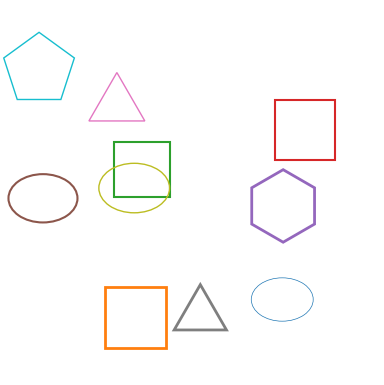[{"shape": "oval", "thickness": 0.5, "radius": 0.4, "center": [0.733, 0.222]}, {"shape": "square", "thickness": 2, "radius": 0.4, "center": [0.352, 0.175]}, {"shape": "square", "thickness": 1.5, "radius": 0.36, "center": [0.369, 0.559]}, {"shape": "square", "thickness": 1.5, "radius": 0.39, "center": [0.792, 0.662]}, {"shape": "hexagon", "thickness": 2, "radius": 0.47, "center": [0.735, 0.465]}, {"shape": "oval", "thickness": 1.5, "radius": 0.45, "center": [0.112, 0.485]}, {"shape": "triangle", "thickness": 1, "radius": 0.42, "center": [0.304, 0.728]}, {"shape": "triangle", "thickness": 2, "radius": 0.39, "center": [0.52, 0.182]}, {"shape": "oval", "thickness": 1, "radius": 0.46, "center": [0.349, 0.512]}, {"shape": "pentagon", "thickness": 1, "radius": 0.48, "center": [0.101, 0.82]}]